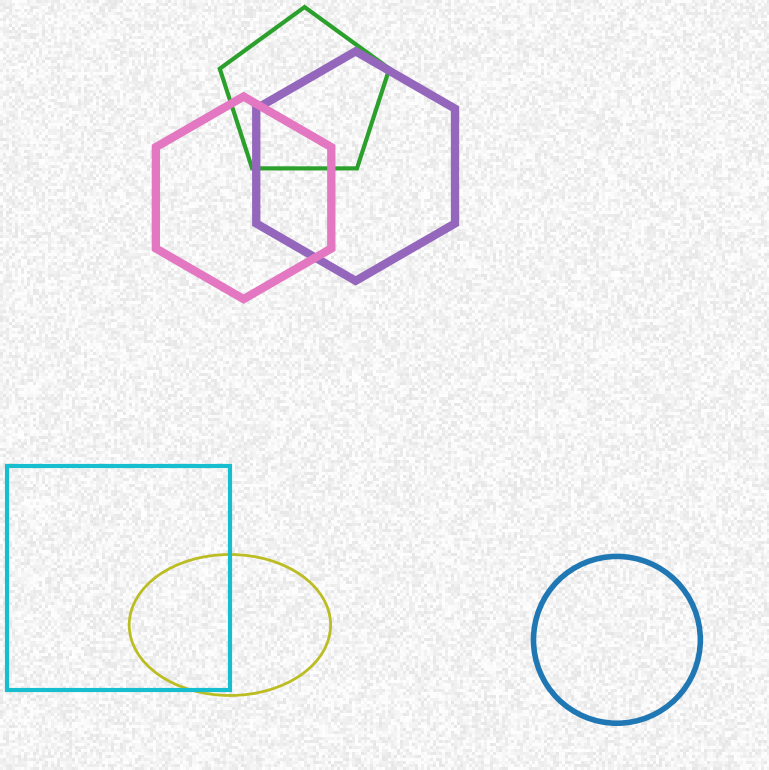[{"shape": "circle", "thickness": 2, "radius": 0.54, "center": [0.801, 0.169]}, {"shape": "pentagon", "thickness": 1.5, "radius": 0.58, "center": [0.396, 0.875]}, {"shape": "hexagon", "thickness": 3, "radius": 0.75, "center": [0.462, 0.784]}, {"shape": "hexagon", "thickness": 3, "radius": 0.66, "center": [0.316, 0.743]}, {"shape": "oval", "thickness": 1, "radius": 0.65, "center": [0.299, 0.188]}, {"shape": "square", "thickness": 1.5, "radius": 0.72, "center": [0.154, 0.249]}]